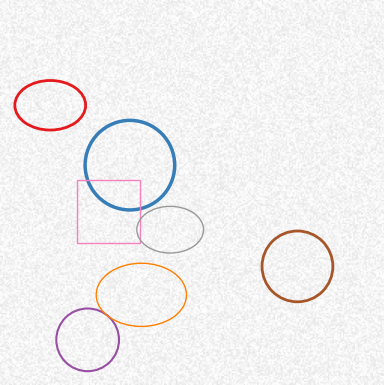[{"shape": "oval", "thickness": 2, "radius": 0.46, "center": [0.13, 0.727]}, {"shape": "circle", "thickness": 2.5, "radius": 0.58, "center": [0.337, 0.571]}, {"shape": "circle", "thickness": 1.5, "radius": 0.41, "center": [0.228, 0.117]}, {"shape": "oval", "thickness": 1, "radius": 0.59, "center": [0.367, 0.234]}, {"shape": "circle", "thickness": 2, "radius": 0.46, "center": [0.773, 0.308]}, {"shape": "square", "thickness": 1, "radius": 0.41, "center": [0.281, 0.451]}, {"shape": "oval", "thickness": 1, "radius": 0.43, "center": [0.442, 0.403]}]